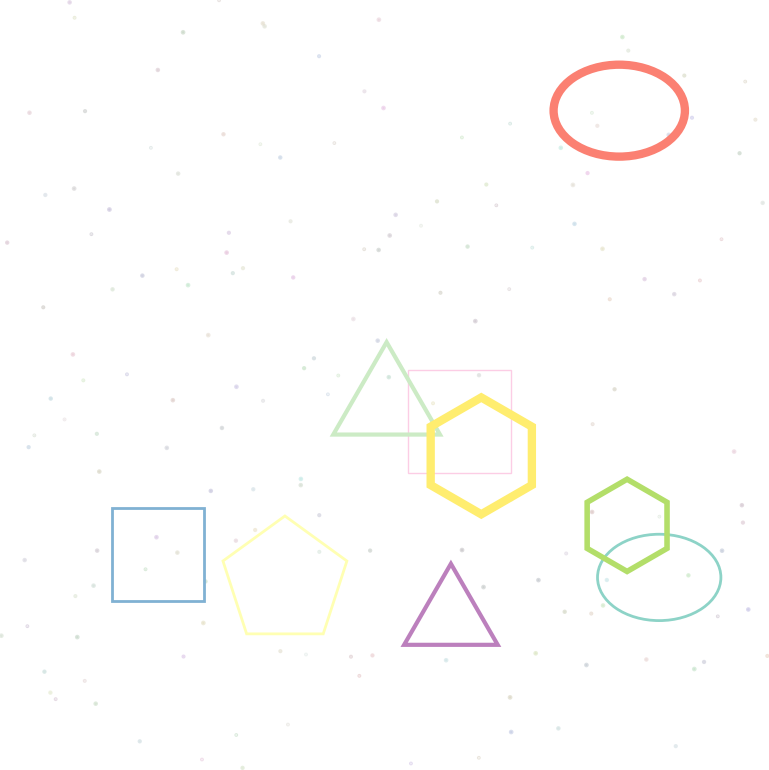[{"shape": "oval", "thickness": 1, "radius": 0.4, "center": [0.856, 0.25]}, {"shape": "pentagon", "thickness": 1, "radius": 0.42, "center": [0.37, 0.245]}, {"shape": "oval", "thickness": 3, "radius": 0.43, "center": [0.804, 0.856]}, {"shape": "square", "thickness": 1, "radius": 0.3, "center": [0.205, 0.28]}, {"shape": "hexagon", "thickness": 2, "radius": 0.3, "center": [0.814, 0.318]}, {"shape": "square", "thickness": 0.5, "radius": 0.34, "center": [0.596, 0.453]}, {"shape": "triangle", "thickness": 1.5, "radius": 0.35, "center": [0.586, 0.198]}, {"shape": "triangle", "thickness": 1.5, "radius": 0.4, "center": [0.502, 0.476]}, {"shape": "hexagon", "thickness": 3, "radius": 0.38, "center": [0.625, 0.408]}]